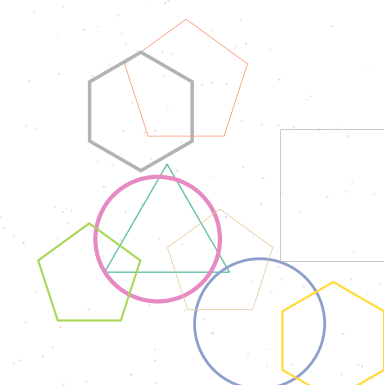[{"shape": "triangle", "thickness": 1, "radius": 0.94, "center": [0.434, 0.387]}, {"shape": "pentagon", "thickness": 0.5, "radius": 0.84, "center": [0.483, 0.782]}, {"shape": "circle", "thickness": 2, "radius": 0.84, "center": [0.674, 0.159]}, {"shape": "circle", "thickness": 3, "radius": 0.81, "center": [0.41, 0.379]}, {"shape": "pentagon", "thickness": 1.5, "radius": 0.7, "center": [0.232, 0.28]}, {"shape": "hexagon", "thickness": 1.5, "radius": 0.76, "center": [0.866, 0.115]}, {"shape": "pentagon", "thickness": 0.5, "radius": 0.72, "center": [0.572, 0.313]}, {"shape": "square", "thickness": 0.5, "radius": 0.86, "center": [0.898, 0.494]}, {"shape": "hexagon", "thickness": 2.5, "radius": 0.77, "center": [0.366, 0.711]}]